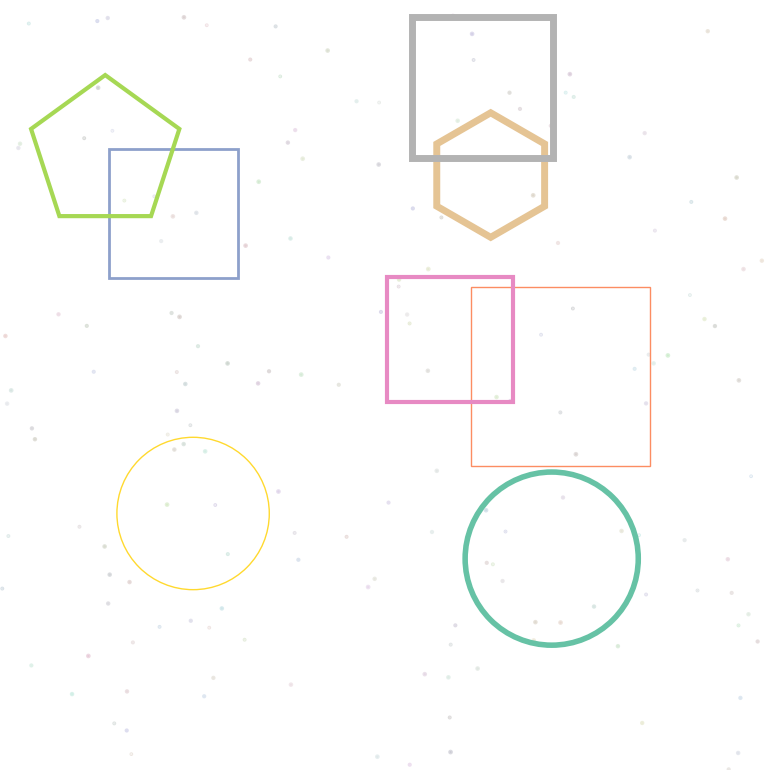[{"shape": "circle", "thickness": 2, "radius": 0.56, "center": [0.717, 0.275]}, {"shape": "square", "thickness": 0.5, "radius": 0.58, "center": [0.727, 0.511]}, {"shape": "square", "thickness": 1, "radius": 0.42, "center": [0.226, 0.722]}, {"shape": "square", "thickness": 1.5, "radius": 0.41, "center": [0.585, 0.559]}, {"shape": "pentagon", "thickness": 1.5, "radius": 0.51, "center": [0.137, 0.801]}, {"shape": "circle", "thickness": 0.5, "radius": 0.49, "center": [0.251, 0.333]}, {"shape": "hexagon", "thickness": 2.5, "radius": 0.4, "center": [0.637, 0.773]}, {"shape": "square", "thickness": 2.5, "radius": 0.46, "center": [0.626, 0.887]}]